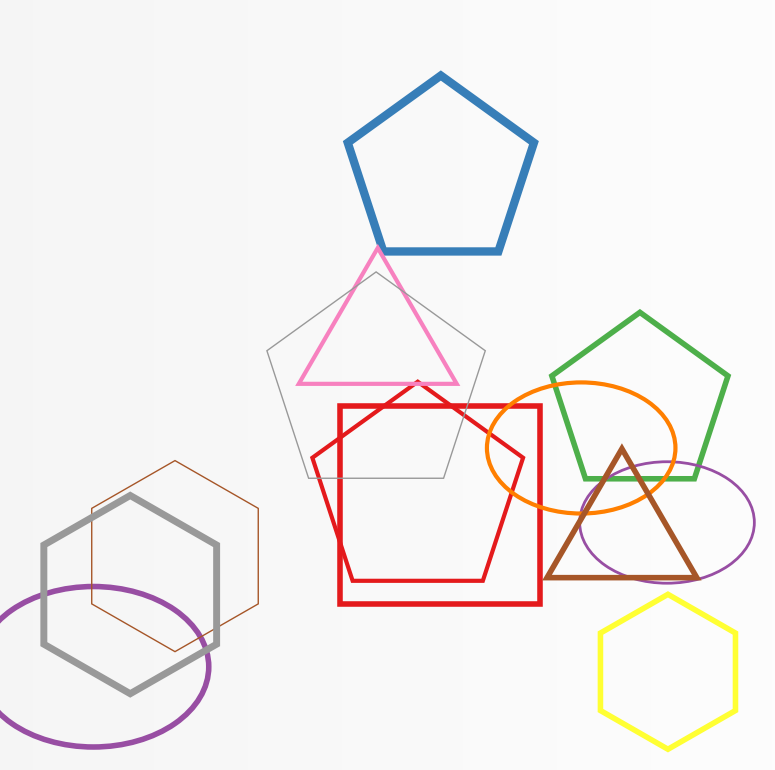[{"shape": "pentagon", "thickness": 1.5, "radius": 0.71, "center": [0.539, 0.361]}, {"shape": "square", "thickness": 2, "radius": 0.64, "center": [0.568, 0.344]}, {"shape": "pentagon", "thickness": 3, "radius": 0.63, "center": [0.569, 0.776]}, {"shape": "pentagon", "thickness": 2, "radius": 0.6, "center": [0.826, 0.475]}, {"shape": "oval", "thickness": 1, "radius": 0.56, "center": [0.861, 0.321]}, {"shape": "oval", "thickness": 2, "radius": 0.74, "center": [0.12, 0.134]}, {"shape": "oval", "thickness": 1.5, "radius": 0.61, "center": [0.75, 0.418]}, {"shape": "hexagon", "thickness": 2, "radius": 0.5, "center": [0.862, 0.128]}, {"shape": "hexagon", "thickness": 0.5, "radius": 0.62, "center": [0.226, 0.278]}, {"shape": "triangle", "thickness": 2, "radius": 0.56, "center": [0.802, 0.306]}, {"shape": "triangle", "thickness": 1.5, "radius": 0.59, "center": [0.487, 0.56]}, {"shape": "pentagon", "thickness": 0.5, "radius": 0.74, "center": [0.485, 0.499]}, {"shape": "hexagon", "thickness": 2.5, "radius": 0.64, "center": [0.168, 0.228]}]